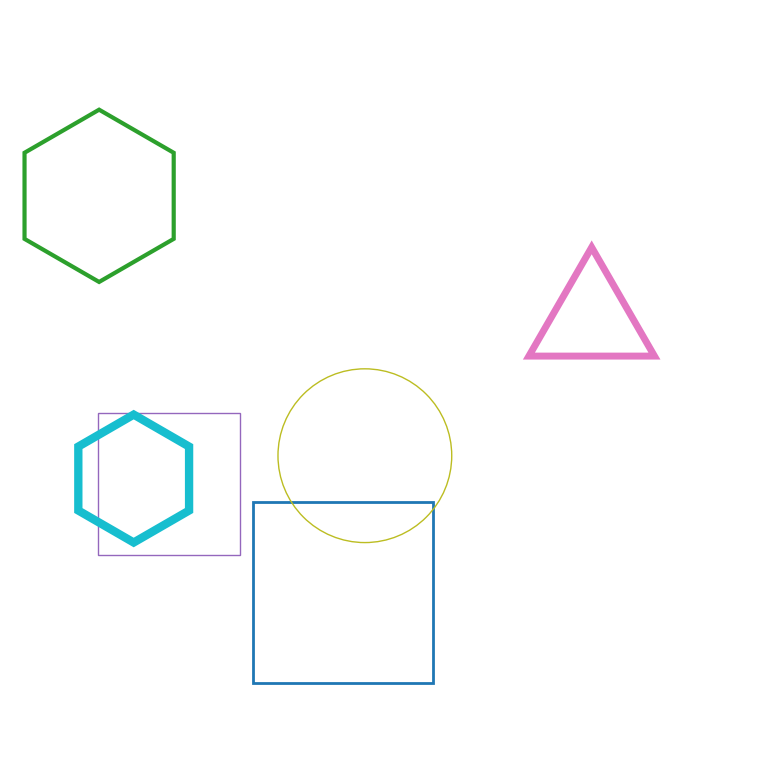[{"shape": "square", "thickness": 1, "radius": 0.59, "center": [0.445, 0.23]}, {"shape": "hexagon", "thickness": 1.5, "radius": 0.56, "center": [0.129, 0.746]}, {"shape": "square", "thickness": 0.5, "radius": 0.46, "center": [0.22, 0.371]}, {"shape": "triangle", "thickness": 2.5, "radius": 0.47, "center": [0.768, 0.585]}, {"shape": "circle", "thickness": 0.5, "radius": 0.56, "center": [0.474, 0.408]}, {"shape": "hexagon", "thickness": 3, "radius": 0.42, "center": [0.174, 0.379]}]